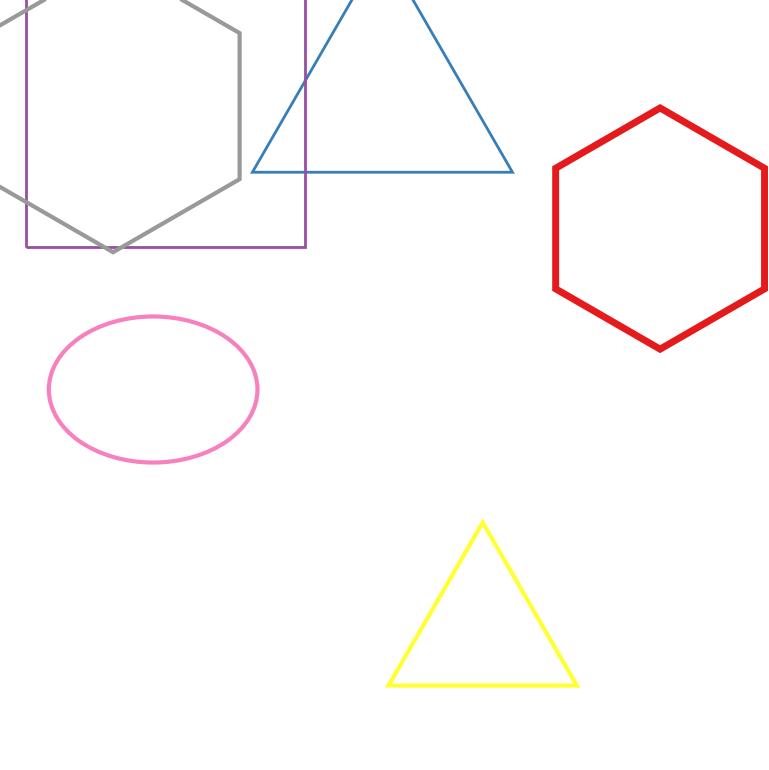[{"shape": "hexagon", "thickness": 2.5, "radius": 0.78, "center": [0.857, 0.703]}, {"shape": "triangle", "thickness": 1, "radius": 0.97, "center": [0.497, 0.874]}, {"shape": "square", "thickness": 1, "radius": 0.91, "center": [0.215, 0.861]}, {"shape": "triangle", "thickness": 1.5, "radius": 0.71, "center": [0.627, 0.18]}, {"shape": "oval", "thickness": 1.5, "radius": 0.68, "center": [0.199, 0.494]}, {"shape": "hexagon", "thickness": 1.5, "radius": 0.95, "center": [0.147, 0.862]}]